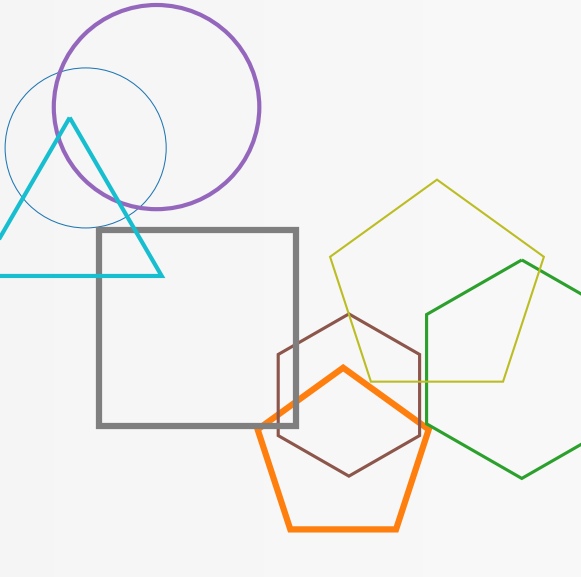[{"shape": "circle", "thickness": 0.5, "radius": 0.69, "center": [0.147, 0.743]}, {"shape": "pentagon", "thickness": 3, "radius": 0.77, "center": [0.59, 0.208]}, {"shape": "hexagon", "thickness": 1.5, "radius": 0.95, "center": [0.898, 0.36]}, {"shape": "circle", "thickness": 2, "radius": 0.88, "center": [0.269, 0.814]}, {"shape": "hexagon", "thickness": 1.5, "radius": 0.7, "center": [0.6, 0.315]}, {"shape": "square", "thickness": 3, "radius": 0.84, "center": [0.34, 0.431]}, {"shape": "pentagon", "thickness": 1, "radius": 0.97, "center": [0.752, 0.495]}, {"shape": "triangle", "thickness": 2, "radius": 0.91, "center": [0.12, 0.613]}]